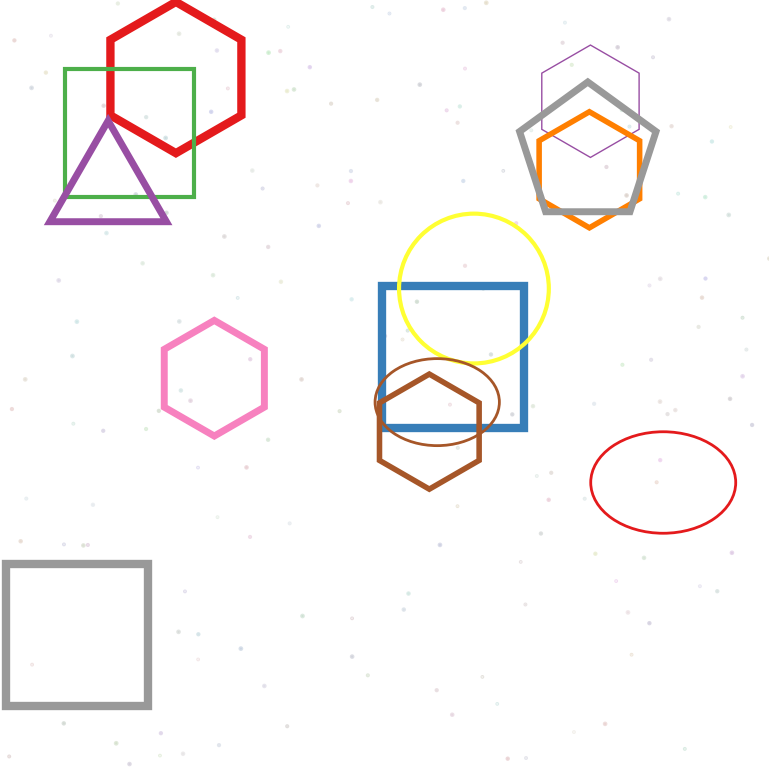[{"shape": "hexagon", "thickness": 3, "radius": 0.49, "center": [0.228, 0.899]}, {"shape": "oval", "thickness": 1, "radius": 0.47, "center": [0.861, 0.373]}, {"shape": "square", "thickness": 3, "radius": 0.46, "center": [0.588, 0.536]}, {"shape": "square", "thickness": 1.5, "radius": 0.42, "center": [0.168, 0.827]}, {"shape": "hexagon", "thickness": 0.5, "radius": 0.36, "center": [0.767, 0.869]}, {"shape": "triangle", "thickness": 2.5, "radius": 0.44, "center": [0.14, 0.756]}, {"shape": "hexagon", "thickness": 2, "radius": 0.38, "center": [0.765, 0.779]}, {"shape": "circle", "thickness": 1.5, "radius": 0.49, "center": [0.615, 0.625]}, {"shape": "hexagon", "thickness": 2, "radius": 0.37, "center": [0.558, 0.439]}, {"shape": "oval", "thickness": 1, "radius": 0.4, "center": [0.568, 0.478]}, {"shape": "hexagon", "thickness": 2.5, "radius": 0.38, "center": [0.278, 0.509]}, {"shape": "pentagon", "thickness": 2.5, "radius": 0.47, "center": [0.763, 0.8]}, {"shape": "square", "thickness": 3, "radius": 0.46, "center": [0.1, 0.175]}]